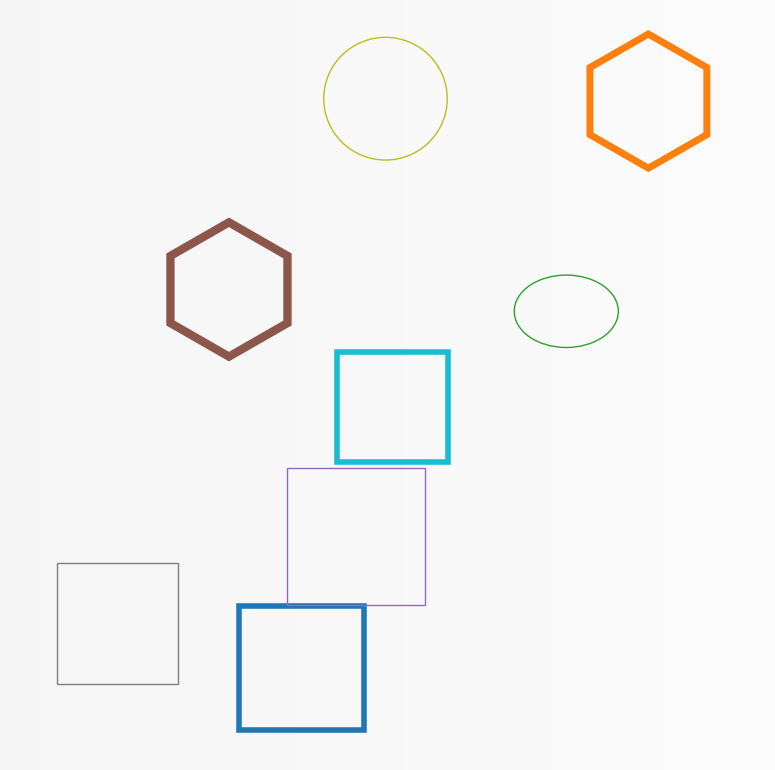[{"shape": "square", "thickness": 2, "radius": 0.4, "center": [0.389, 0.133]}, {"shape": "hexagon", "thickness": 2.5, "radius": 0.44, "center": [0.837, 0.869]}, {"shape": "oval", "thickness": 0.5, "radius": 0.34, "center": [0.731, 0.596]}, {"shape": "square", "thickness": 0.5, "radius": 0.45, "center": [0.459, 0.303]}, {"shape": "hexagon", "thickness": 3, "radius": 0.44, "center": [0.295, 0.624]}, {"shape": "square", "thickness": 0.5, "radius": 0.39, "center": [0.152, 0.19]}, {"shape": "circle", "thickness": 0.5, "radius": 0.4, "center": [0.497, 0.872]}, {"shape": "square", "thickness": 2, "radius": 0.36, "center": [0.506, 0.471]}]